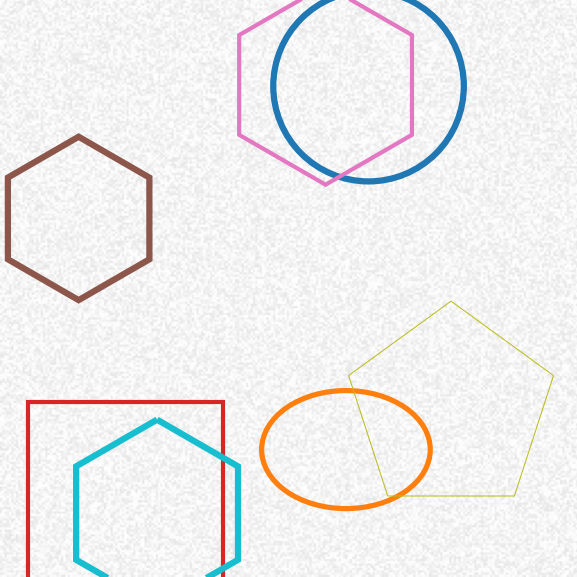[{"shape": "circle", "thickness": 3, "radius": 0.82, "center": [0.638, 0.85]}, {"shape": "oval", "thickness": 2.5, "radius": 0.73, "center": [0.599, 0.221]}, {"shape": "square", "thickness": 2, "radius": 0.85, "center": [0.217, 0.134]}, {"shape": "hexagon", "thickness": 3, "radius": 0.71, "center": [0.136, 0.621]}, {"shape": "hexagon", "thickness": 2, "radius": 0.86, "center": [0.564, 0.852]}, {"shape": "pentagon", "thickness": 0.5, "radius": 0.93, "center": [0.781, 0.291]}, {"shape": "hexagon", "thickness": 3, "radius": 0.81, "center": [0.272, 0.111]}]